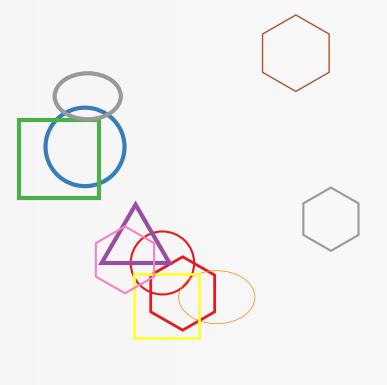[{"shape": "hexagon", "thickness": 2, "radius": 0.48, "center": [0.471, 0.238]}, {"shape": "circle", "thickness": 1.5, "radius": 0.41, "center": [0.419, 0.317]}, {"shape": "circle", "thickness": 3, "radius": 0.51, "center": [0.219, 0.618]}, {"shape": "square", "thickness": 3, "radius": 0.51, "center": [0.152, 0.587]}, {"shape": "triangle", "thickness": 3, "radius": 0.51, "center": [0.35, 0.367]}, {"shape": "oval", "thickness": 0.5, "radius": 0.49, "center": [0.56, 0.228]}, {"shape": "square", "thickness": 2, "radius": 0.42, "center": [0.43, 0.205]}, {"shape": "hexagon", "thickness": 1, "radius": 0.5, "center": [0.763, 0.862]}, {"shape": "hexagon", "thickness": 1.5, "radius": 0.43, "center": [0.323, 0.325]}, {"shape": "hexagon", "thickness": 1.5, "radius": 0.41, "center": [0.854, 0.431]}, {"shape": "oval", "thickness": 3, "radius": 0.43, "center": [0.226, 0.75]}]